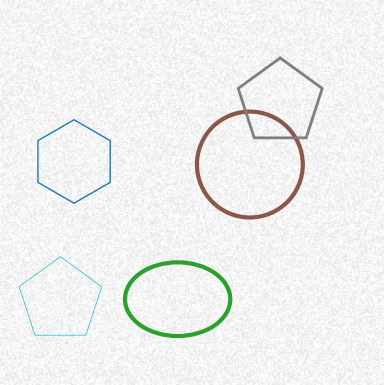[{"shape": "hexagon", "thickness": 1, "radius": 0.54, "center": [0.192, 0.581]}, {"shape": "oval", "thickness": 3, "radius": 0.68, "center": [0.461, 0.223]}, {"shape": "circle", "thickness": 3, "radius": 0.69, "center": [0.649, 0.573]}, {"shape": "pentagon", "thickness": 2, "radius": 0.57, "center": [0.728, 0.735]}, {"shape": "pentagon", "thickness": 0.5, "radius": 0.56, "center": [0.157, 0.221]}]